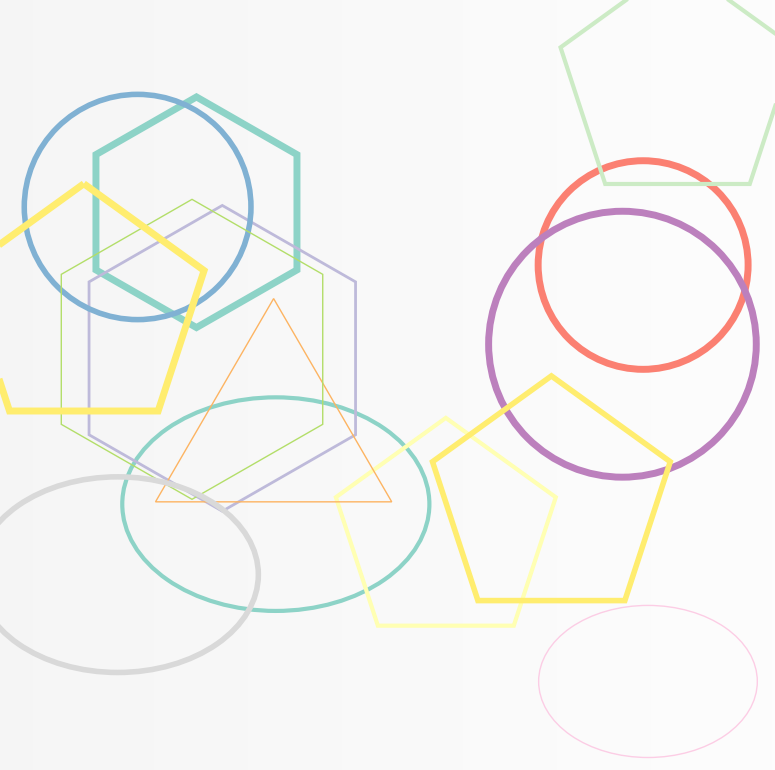[{"shape": "hexagon", "thickness": 2.5, "radius": 0.75, "center": [0.253, 0.724]}, {"shape": "oval", "thickness": 1.5, "radius": 0.99, "center": [0.356, 0.345]}, {"shape": "pentagon", "thickness": 1.5, "radius": 0.75, "center": [0.575, 0.308]}, {"shape": "hexagon", "thickness": 1, "radius": 0.99, "center": [0.287, 0.535]}, {"shape": "circle", "thickness": 2.5, "radius": 0.68, "center": [0.83, 0.656]}, {"shape": "circle", "thickness": 2, "radius": 0.73, "center": [0.178, 0.731]}, {"shape": "triangle", "thickness": 0.5, "radius": 0.88, "center": [0.353, 0.436]}, {"shape": "hexagon", "thickness": 0.5, "radius": 0.97, "center": [0.248, 0.546]}, {"shape": "oval", "thickness": 0.5, "radius": 0.71, "center": [0.836, 0.115]}, {"shape": "oval", "thickness": 2, "radius": 0.91, "center": [0.152, 0.254]}, {"shape": "circle", "thickness": 2.5, "radius": 0.86, "center": [0.803, 0.553]}, {"shape": "pentagon", "thickness": 1.5, "radius": 0.79, "center": [0.874, 0.889]}, {"shape": "pentagon", "thickness": 2.5, "radius": 0.82, "center": [0.108, 0.598]}, {"shape": "pentagon", "thickness": 2, "radius": 0.81, "center": [0.711, 0.35]}]